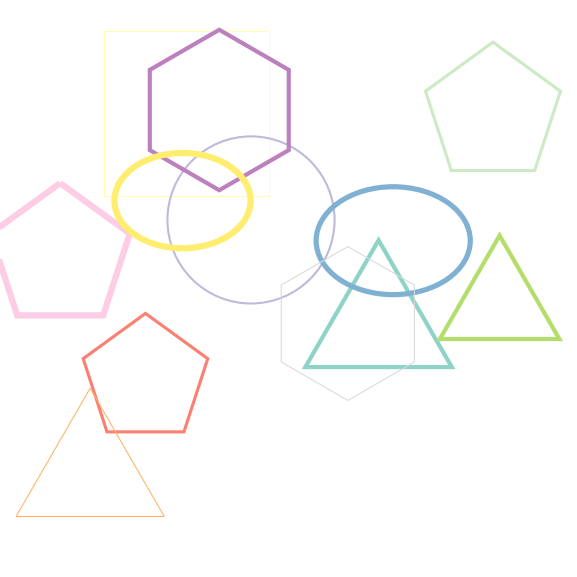[{"shape": "triangle", "thickness": 2, "radius": 0.73, "center": [0.656, 0.437]}, {"shape": "square", "thickness": 0.5, "radius": 0.72, "center": [0.323, 0.803]}, {"shape": "circle", "thickness": 1, "radius": 0.72, "center": [0.435, 0.618]}, {"shape": "pentagon", "thickness": 1.5, "radius": 0.57, "center": [0.252, 0.343]}, {"shape": "oval", "thickness": 2.5, "radius": 0.67, "center": [0.681, 0.582]}, {"shape": "triangle", "thickness": 0.5, "radius": 0.74, "center": [0.156, 0.179]}, {"shape": "triangle", "thickness": 2, "radius": 0.6, "center": [0.865, 0.472]}, {"shape": "pentagon", "thickness": 3, "radius": 0.63, "center": [0.104, 0.555]}, {"shape": "hexagon", "thickness": 0.5, "radius": 0.67, "center": [0.602, 0.439]}, {"shape": "hexagon", "thickness": 2, "radius": 0.69, "center": [0.38, 0.809]}, {"shape": "pentagon", "thickness": 1.5, "radius": 0.61, "center": [0.854, 0.803]}, {"shape": "oval", "thickness": 3, "radius": 0.59, "center": [0.316, 0.652]}]